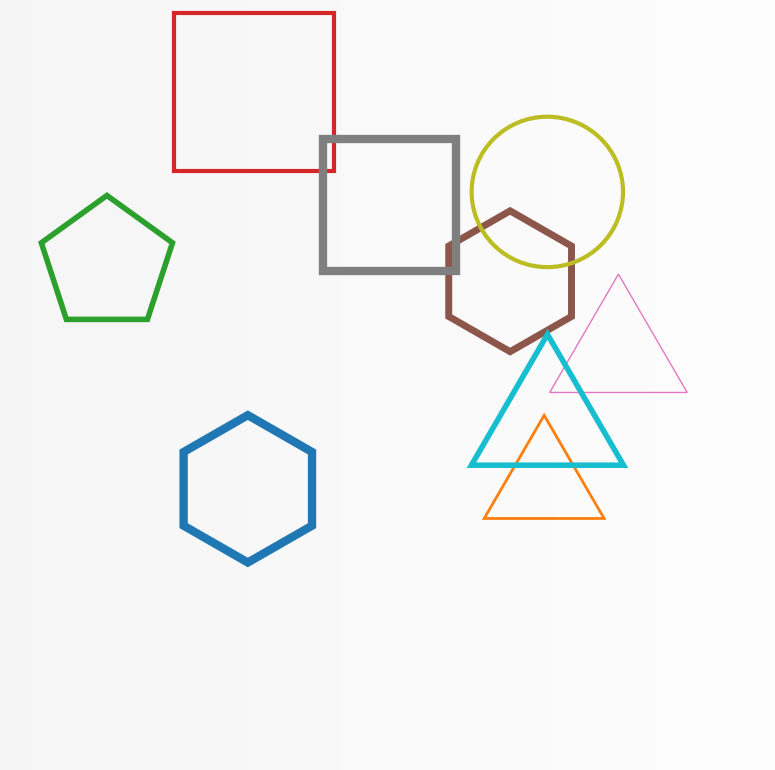[{"shape": "hexagon", "thickness": 3, "radius": 0.48, "center": [0.32, 0.365]}, {"shape": "triangle", "thickness": 1, "radius": 0.45, "center": [0.702, 0.371]}, {"shape": "pentagon", "thickness": 2, "radius": 0.44, "center": [0.138, 0.657]}, {"shape": "square", "thickness": 1.5, "radius": 0.51, "center": [0.328, 0.881]}, {"shape": "hexagon", "thickness": 2.5, "radius": 0.46, "center": [0.658, 0.635]}, {"shape": "triangle", "thickness": 0.5, "radius": 0.51, "center": [0.798, 0.541]}, {"shape": "square", "thickness": 3, "radius": 0.43, "center": [0.503, 0.734]}, {"shape": "circle", "thickness": 1.5, "radius": 0.49, "center": [0.706, 0.751]}, {"shape": "triangle", "thickness": 2, "radius": 0.57, "center": [0.706, 0.452]}]